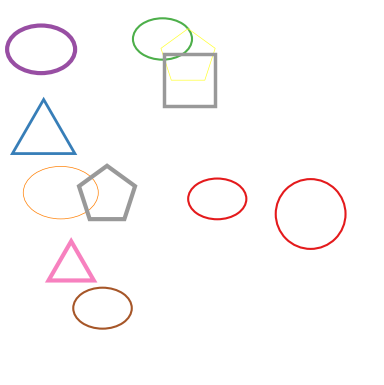[{"shape": "circle", "thickness": 1.5, "radius": 0.45, "center": [0.807, 0.444]}, {"shape": "oval", "thickness": 1.5, "radius": 0.38, "center": [0.564, 0.483]}, {"shape": "triangle", "thickness": 2, "radius": 0.47, "center": [0.113, 0.648]}, {"shape": "oval", "thickness": 1.5, "radius": 0.38, "center": [0.422, 0.899]}, {"shape": "oval", "thickness": 3, "radius": 0.44, "center": [0.107, 0.872]}, {"shape": "oval", "thickness": 0.5, "radius": 0.49, "center": [0.158, 0.5]}, {"shape": "pentagon", "thickness": 0.5, "radius": 0.37, "center": [0.488, 0.852]}, {"shape": "oval", "thickness": 1.5, "radius": 0.38, "center": [0.266, 0.2]}, {"shape": "triangle", "thickness": 3, "radius": 0.34, "center": [0.185, 0.305]}, {"shape": "pentagon", "thickness": 3, "radius": 0.38, "center": [0.278, 0.493]}, {"shape": "square", "thickness": 2.5, "radius": 0.34, "center": [0.492, 0.792]}]